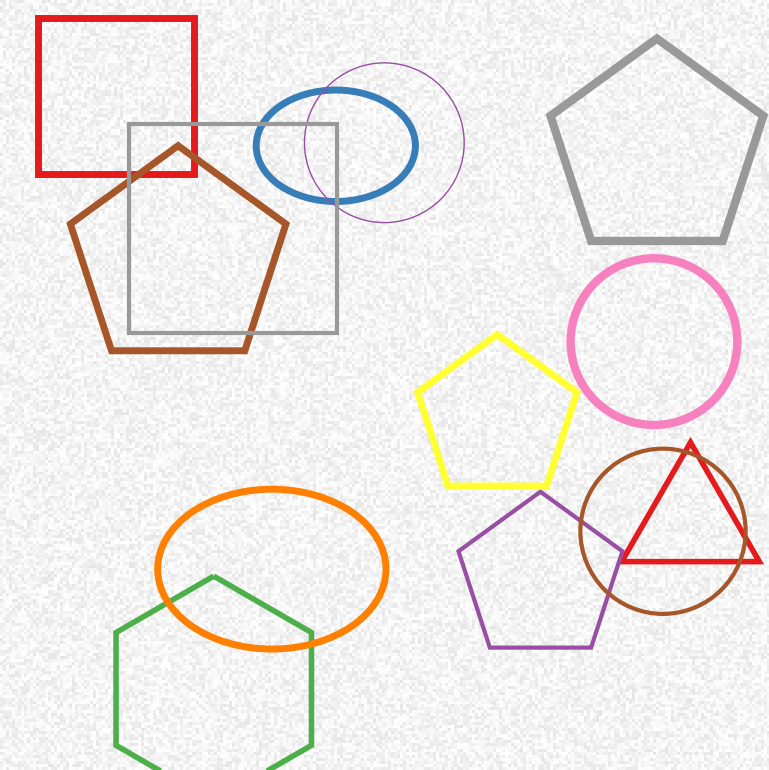[{"shape": "triangle", "thickness": 2, "radius": 0.52, "center": [0.897, 0.322]}, {"shape": "square", "thickness": 2.5, "radius": 0.51, "center": [0.15, 0.875]}, {"shape": "oval", "thickness": 2.5, "radius": 0.52, "center": [0.436, 0.811]}, {"shape": "hexagon", "thickness": 2, "radius": 0.73, "center": [0.278, 0.105]}, {"shape": "circle", "thickness": 0.5, "radius": 0.52, "center": [0.499, 0.815]}, {"shape": "pentagon", "thickness": 1.5, "radius": 0.56, "center": [0.702, 0.249]}, {"shape": "oval", "thickness": 2.5, "radius": 0.74, "center": [0.353, 0.261]}, {"shape": "pentagon", "thickness": 2.5, "radius": 0.54, "center": [0.646, 0.457]}, {"shape": "pentagon", "thickness": 2.5, "radius": 0.74, "center": [0.231, 0.664]}, {"shape": "circle", "thickness": 1.5, "radius": 0.54, "center": [0.861, 0.31]}, {"shape": "circle", "thickness": 3, "radius": 0.54, "center": [0.849, 0.556]}, {"shape": "square", "thickness": 1.5, "radius": 0.68, "center": [0.303, 0.703]}, {"shape": "pentagon", "thickness": 3, "radius": 0.73, "center": [0.853, 0.805]}]